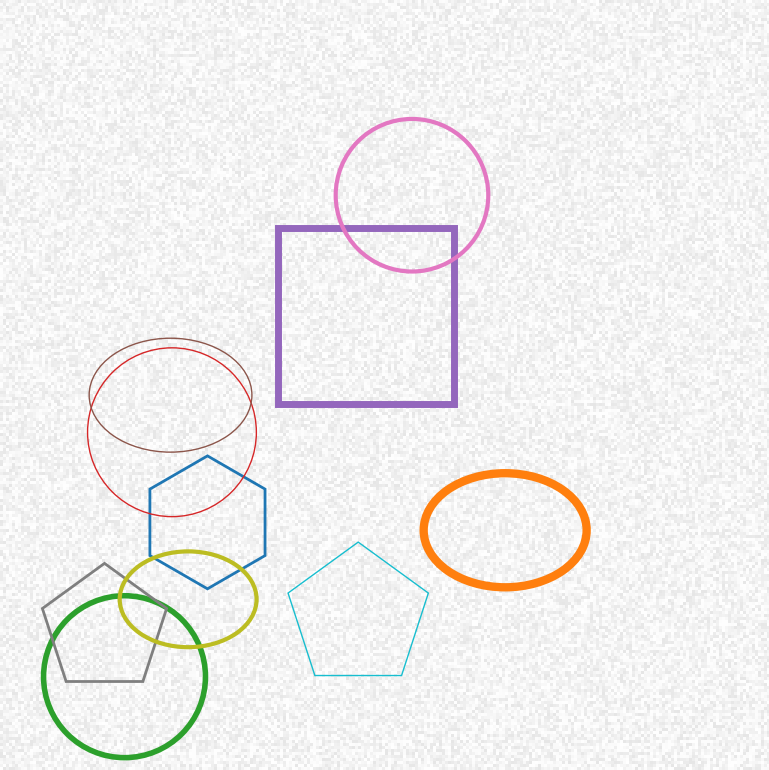[{"shape": "hexagon", "thickness": 1, "radius": 0.43, "center": [0.269, 0.322]}, {"shape": "oval", "thickness": 3, "radius": 0.53, "center": [0.656, 0.311]}, {"shape": "circle", "thickness": 2, "radius": 0.53, "center": [0.162, 0.121]}, {"shape": "circle", "thickness": 0.5, "radius": 0.55, "center": [0.223, 0.439]}, {"shape": "square", "thickness": 2.5, "radius": 0.57, "center": [0.475, 0.59]}, {"shape": "oval", "thickness": 0.5, "radius": 0.53, "center": [0.221, 0.487]}, {"shape": "circle", "thickness": 1.5, "radius": 0.5, "center": [0.535, 0.746]}, {"shape": "pentagon", "thickness": 1, "radius": 0.42, "center": [0.136, 0.184]}, {"shape": "oval", "thickness": 1.5, "radius": 0.44, "center": [0.244, 0.222]}, {"shape": "pentagon", "thickness": 0.5, "radius": 0.48, "center": [0.465, 0.2]}]